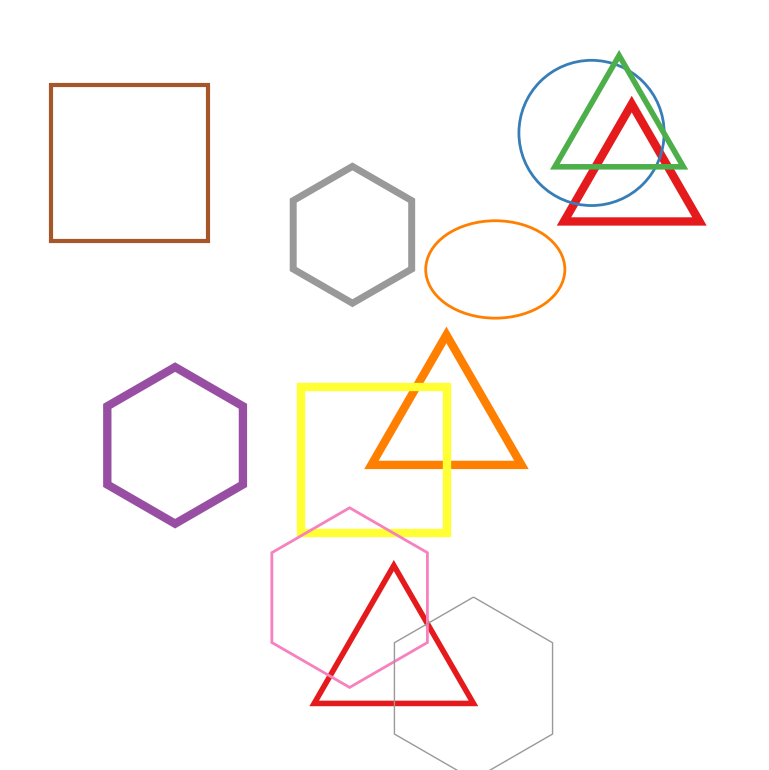[{"shape": "triangle", "thickness": 3, "radius": 0.51, "center": [0.82, 0.763]}, {"shape": "triangle", "thickness": 2, "radius": 0.6, "center": [0.511, 0.146]}, {"shape": "circle", "thickness": 1, "radius": 0.47, "center": [0.768, 0.827]}, {"shape": "triangle", "thickness": 2, "radius": 0.48, "center": [0.804, 0.832]}, {"shape": "hexagon", "thickness": 3, "radius": 0.51, "center": [0.227, 0.422]}, {"shape": "oval", "thickness": 1, "radius": 0.45, "center": [0.643, 0.65]}, {"shape": "triangle", "thickness": 3, "radius": 0.56, "center": [0.58, 0.452]}, {"shape": "square", "thickness": 3, "radius": 0.47, "center": [0.486, 0.402]}, {"shape": "square", "thickness": 1.5, "radius": 0.51, "center": [0.168, 0.789]}, {"shape": "hexagon", "thickness": 1, "radius": 0.58, "center": [0.454, 0.224]}, {"shape": "hexagon", "thickness": 2.5, "radius": 0.44, "center": [0.458, 0.695]}, {"shape": "hexagon", "thickness": 0.5, "radius": 0.59, "center": [0.615, 0.106]}]